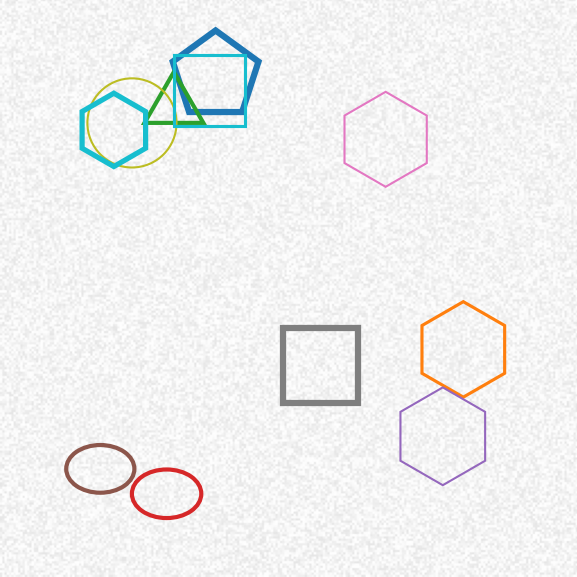[{"shape": "pentagon", "thickness": 3, "radius": 0.39, "center": [0.373, 0.868]}, {"shape": "hexagon", "thickness": 1.5, "radius": 0.41, "center": [0.802, 0.394]}, {"shape": "triangle", "thickness": 2, "radius": 0.29, "center": [0.301, 0.816]}, {"shape": "oval", "thickness": 2, "radius": 0.3, "center": [0.288, 0.144]}, {"shape": "hexagon", "thickness": 1, "radius": 0.42, "center": [0.767, 0.244]}, {"shape": "oval", "thickness": 2, "radius": 0.3, "center": [0.174, 0.187]}, {"shape": "hexagon", "thickness": 1, "radius": 0.41, "center": [0.668, 0.758]}, {"shape": "square", "thickness": 3, "radius": 0.32, "center": [0.554, 0.367]}, {"shape": "circle", "thickness": 1, "radius": 0.39, "center": [0.229, 0.786]}, {"shape": "hexagon", "thickness": 2.5, "radius": 0.32, "center": [0.197, 0.774]}, {"shape": "square", "thickness": 1.5, "radius": 0.31, "center": [0.363, 0.842]}]